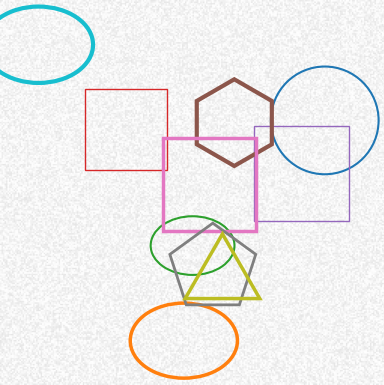[{"shape": "circle", "thickness": 1.5, "radius": 0.7, "center": [0.843, 0.687]}, {"shape": "oval", "thickness": 2.5, "radius": 0.7, "center": [0.478, 0.115]}, {"shape": "oval", "thickness": 1.5, "radius": 0.54, "center": [0.5, 0.362]}, {"shape": "square", "thickness": 1, "radius": 0.53, "center": [0.328, 0.663]}, {"shape": "square", "thickness": 1, "radius": 0.62, "center": [0.784, 0.55]}, {"shape": "hexagon", "thickness": 3, "radius": 0.56, "center": [0.609, 0.681]}, {"shape": "square", "thickness": 2.5, "radius": 0.61, "center": [0.544, 0.521]}, {"shape": "pentagon", "thickness": 2, "radius": 0.59, "center": [0.553, 0.303]}, {"shape": "triangle", "thickness": 2.5, "radius": 0.56, "center": [0.578, 0.28]}, {"shape": "oval", "thickness": 3, "radius": 0.71, "center": [0.1, 0.884]}]